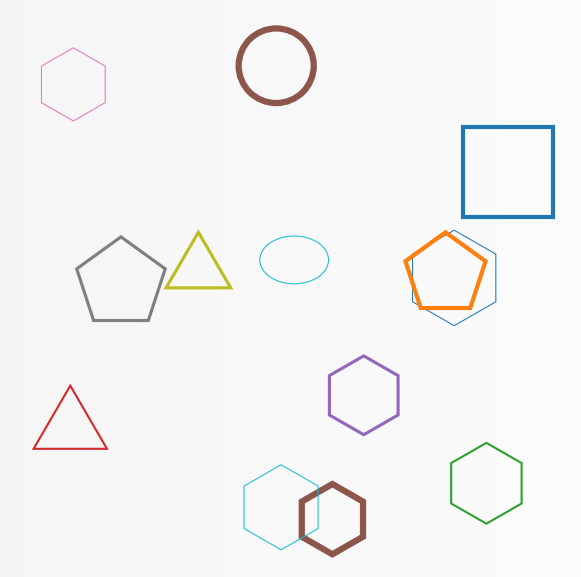[{"shape": "square", "thickness": 2, "radius": 0.39, "center": [0.874, 0.701]}, {"shape": "hexagon", "thickness": 0.5, "radius": 0.41, "center": [0.781, 0.518]}, {"shape": "pentagon", "thickness": 2, "radius": 0.36, "center": [0.766, 0.524]}, {"shape": "hexagon", "thickness": 1, "radius": 0.35, "center": [0.837, 0.162]}, {"shape": "triangle", "thickness": 1, "radius": 0.36, "center": [0.121, 0.258]}, {"shape": "hexagon", "thickness": 1.5, "radius": 0.34, "center": [0.626, 0.315]}, {"shape": "circle", "thickness": 3, "radius": 0.32, "center": [0.475, 0.885]}, {"shape": "hexagon", "thickness": 3, "radius": 0.3, "center": [0.572, 0.1]}, {"shape": "hexagon", "thickness": 0.5, "radius": 0.32, "center": [0.126, 0.853]}, {"shape": "pentagon", "thickness": 1.5, "radius": 0.4, "center": [0.208, 0.509]}, {"shape": "triangle", "thickness": 1.5, "radius": 0.32, "center": [0.341, 0.533]}, {"shape": "hexagon", "thickness": 0.5, "radius": 0.37, "center": [0.484, 0.121]}, {"shape": "oval", "thickness": 0.5, "radius": 0.3, "center": [0.506, 0.549]}]